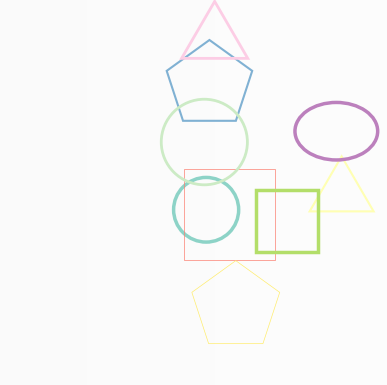[{"shape": "circle", "thickness": 2.5, "radius": 0.42, "center": [0.532, 0.455]}, {"shape": "triangle", "thickness": 1.5, "radius": 0.48, "center": [0.882, 0.499]}, {"shape": "square", "thickness": 0.5, "radius": 0.59, "center": [0.592, 0.443]}, {"shape": "pentagon", "thickness": 1.5, "radius": 0.58, "center": [0.541, 0.78]}, {"shape": "square", "thickness": 2.5, "radius": 0.4, "center": [0.74, 0.426]}, {"shape": "triangle", "thickness": 2, "radius": 0.49, "center": [0.554, 0.898]}, {"shape": "oval", "thickness": 2.5, "radius": 0.53, "center": [0.868, 0.659]}, {"shape": "circle", "thickness": 2, "radius": 0.56, "center": [0.527, 0.631]}, {"shape": "pentagon", "thickness": 0.5, "radius": 0.6, "center": [0.608, 0.204]}]